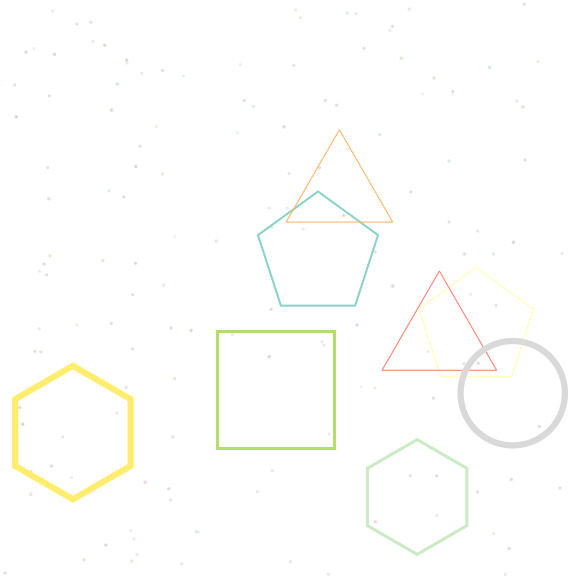[{"shape": "pentagon", "thickness": 1, "radius": 0.55, "center": [0.551, 0.558]}, {"shape": "pentagon", "thickness": 0.5, "radius": 0.52, "center": [0.824, 0.431]}, {"shape": "triangle", "thickness": 0.5, "radius": 0.57, "center": [0.761, 0.415]}, {"shape": "triangle", "thickness": 0.5, "radius": 0.53, "center": [0.588, 0.668]}, {"shape": "square", "thickness": 1.5, "radius": 0.51, "center": [0.476, 0.324]}, {"shape": "circle", "thickness": 3, "radius": 0.45, "center": [0.888, 0.318]}, {"shape": "hexagon", "thickness": 1.5, "radius": 0.5, "center": [0.722, 0.139]}, {"shape": "hexagon", "thickness": 3, "radius": 0.58, "center": [0.126, 0.25]}]